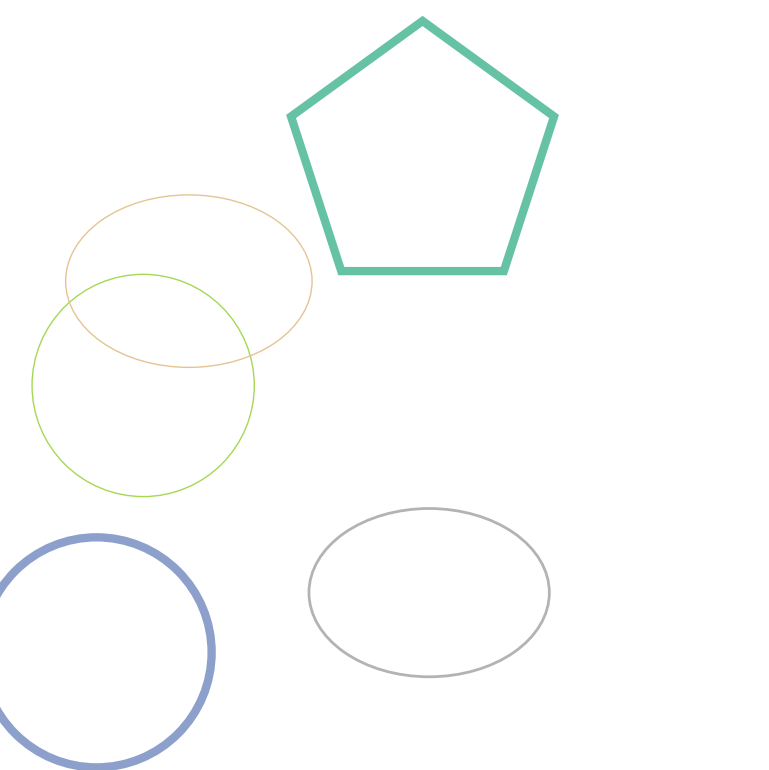[{"shape": "pentagon", "thickness": 3, "radius": 0.9, "center": [0.549, 0.793]}, {"shape": "circle", "thickness": 3, "radius": 0.75, "center": [0.125, 0.153]}, {"shape": "circle", "thickness": 0.5, "radius": 0.72, "center": [0.186, 0.499]}, {"shape": "oval", "thickness": 0.5, "radius": 0.8, "center": [0.245, 0.635]}, {"shape": "oval", "thickness": 1, "radius": 0.78, "center": [0.557, 0.23]}]